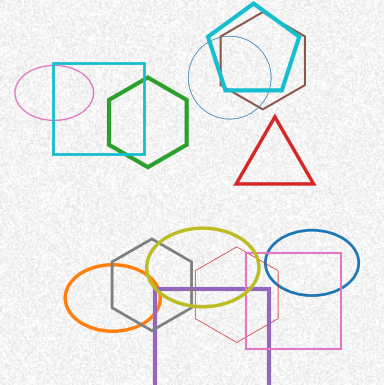[{"shape": "circle", "thickness": 0.5, "radius": 0.54, "center": [0.597, 0.798]}, {"shape": "oval", "thickness": 2, "radius": 0.61, "center": [0.811, 0.317]}, {"shape": "oval", "thickness": 2.5, "radius": 0.62, "center": [0.293, 0.226]}, {"shape": "hexagon", "thickness": 3, "radius": 0.58, "center": [0.384, 0.682]}, {"shape": "triangle", "thickness": 2.5, "radius": 0.58, "center": [0.714, 0.58]}, {"shape": "hexagon", "thickness": 0.5, "radius": 0.62, "center": [0.615, 0.235]}, {"shape": "square", "thickness": 3, "radius": 0.74, "center": [0.55, 0.101]}, {"shape": "hexagon", "thickness": 1.5, "radius": 0.63, "center": [0.683, 0.842]}, {"shape": "oval", "thickness": 1, "radius": 0.51, "center": [0.141, 0.759]}, {"shape": "square", "thickness": 1.5, "radius": 0.62, "center": [0.762, 0.218]}, {"shape": "hexagon", "thickness": 2, "radius": 0.6, "center": [0.394, 0.26]}, {"shape": "oval", "thickness": 2.5, "radius": 0.73, "center": [0.527, 0.305]}, {"shape": "square", "thickness": 2, "radius": 0.59, "center": [0.256, 0.719]}, {"shape": "pentagon", "thickness": 3, "radius": 0.62, "center": [0.659, 0.866]}]